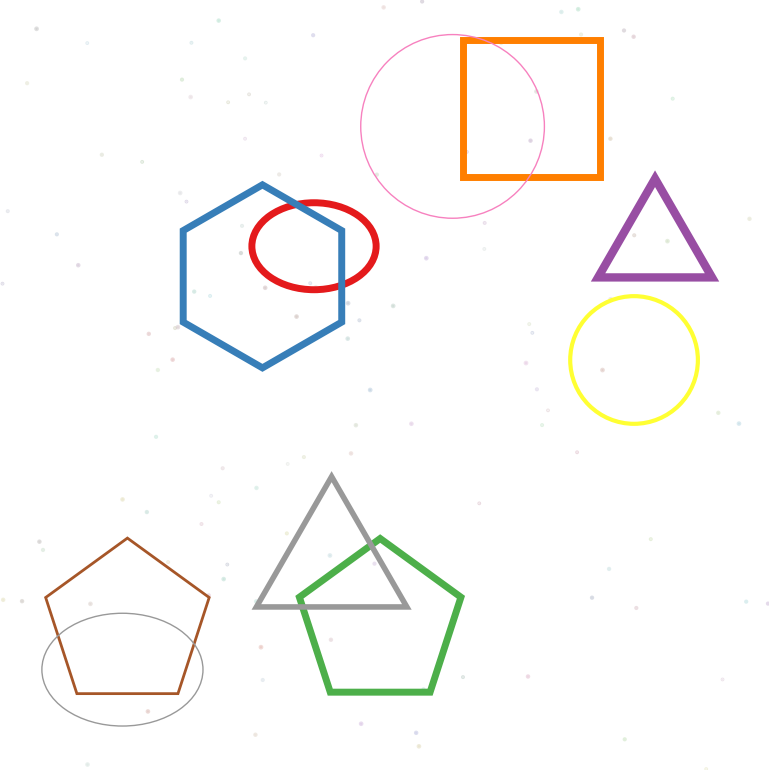[{"shape": "oval", "thickness": 2.5, "radius": 0.4, "center": [0.408, 0.68]}, {"shape": "hexagon", "thickness": 2.5, "radius": 0.59, "center": [0.341, 0.641]}, {"shape": "pentagon", "thickness": 2.5, "radius": 0.55, "center": [0.494, 0.19]}, {"shape": "triangle", "thickness": 3, "radius": 0.43, "center": [0.851, 0.682]}, {"shape": "square", "thickness": 2.5, "radius": 0.44, "center": [0.691, 0.859]}, {"shape": "circle", "thickness": 1.5, "radius": 0.41, "center": [0.823, 0.532]}, {"shape": "pentagon", "thickness": 1, "radius": 0.56, "center": [0.165, 0.19]}, {"shape": "circle", "thickness": 0.5, "radius": 0.6, "center": [0.588, 0.836]}, {"shape": "triangle", "thickness": 2, "radius": 0.56, "center": [0.431, 0.268]}, {"shape": "oval", "thickness": 0.5, "radius": 0.52, "center": [0.159, 0.13]}]